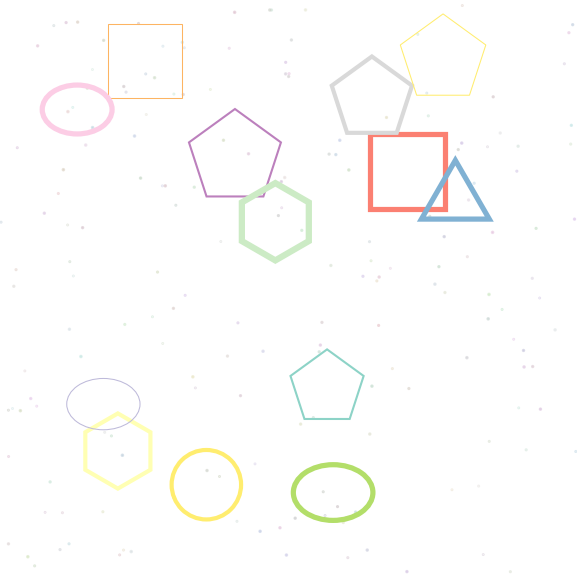[{"shape": "pentagon", "thickness": 1, "radius": 0.33, "center": [0.566, 0.328]}, {"shape": "hexagon", "thickness": 2, "radius": 0.33, "center": [0.204, 0.218]}, {"shape": "oval", "thickness": 0.5, "radius": 0.32, "center": [0.179, 0.299]}, {"shape": "square", "thickness": 2.5, "radius": 0.33, "center": [0.706, 0.703]}, {"shape": "triangle", "thickness": 2.5, "radius": 0.34, "center": [0.788, 0.654]}, {"shape": "square", "thickness": 0.5, "radius": 0.32, "center": [0.251, 0.893]}, {"shape": "oval", "thickness": 2.5, "radius": 0.34, "center": [0.577, 0.146]}, {"shape": "oval", "thickness": 2.5, "radius": 0.3, "center": [0.134, 0.81]}, {"shape": "pentagon", "thickness": 2, "radius": 0.37, "center": [0.644, 0.828]}, {"shape": "pentagon", "thickness": 1, "radius": 0.42, "center": [0.407, 0.727]}, {"shape": "hexagon", "thickness": 3, "radius": 0.33, "center": [0.477, 0.615]}, {"shape": "pentagon", "thickness": 0.5, "radius": 0.39, "center": [0.767, 0.897]}, {"shape": "circle", "thickness": 2, "radius": 0.3, "center": [0.357, 0.16]}]